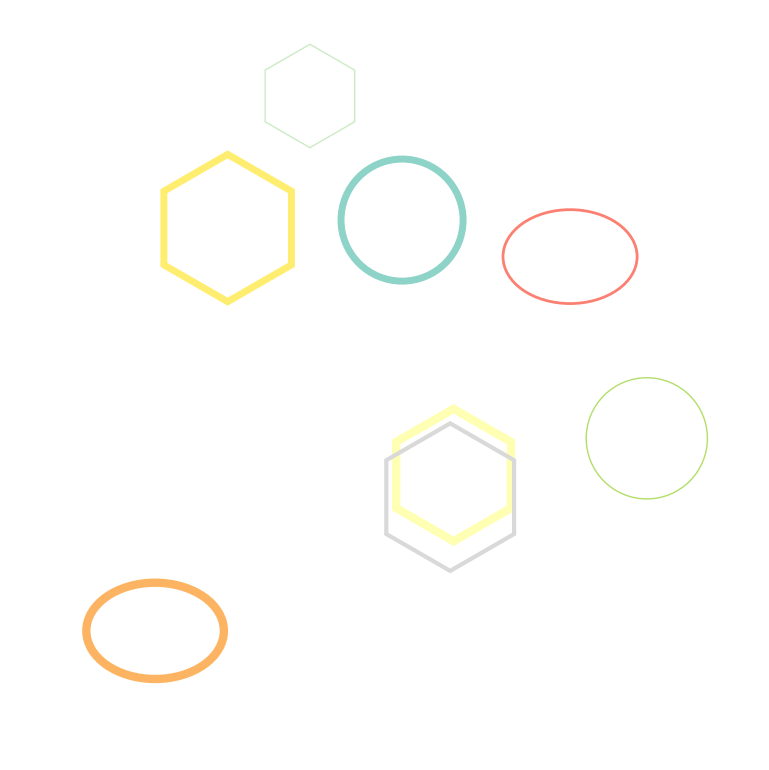[{"shape": "circle", "thickness": 2.5, "radius": 0.4, "center": [0.522, 0.714]}, {"shape": "hexagon", "thickness": 3, "radius": 0.43, "center": [0.589, 0.383]}, {"shape": "oval", "thickness": 1, "radius": 0.44, "center": [0.74, 0.667]}, {"shape": "oval", "thickness": 3, "radius": 0.45, "center": [0.201, 0.181]}, {"shape": "circle", "thickness": 0.5, "radius": 0.39, "center": [0.84, 0.431]}, {"shape": "hexagon", "thickness": 1.5, "radius": 0.48, "center": [0.585, 0.354]}, {"shape": "hexagon", "thickness": 0.5, "radius": 0.34, "center": [0.402, 0.875]}, {"shape": "hexagon", "thickness": 2.5, "radius": 0.48, "center": [0.296, 0.704]}]